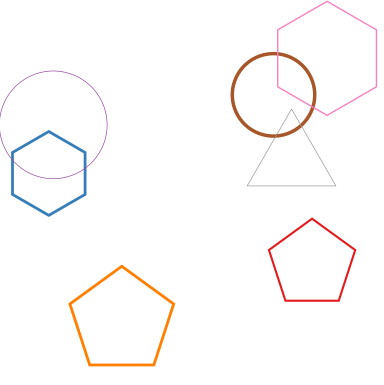[{"shape": "pentagon", "thickness": 1.5, "radius": 0.59, "center": [0.811, 0.314]}, {"shape": "hexagon", "thickness": 2, "radius": 0.54, "center": [0.127, 0.549]}, {"shape": "circle", "thickness": 0.5, "radius": 0.7, "center": [0.138, 0.676]}, {"shape": "pentagon", "thickness": 2, "radius": 0.71, "center": [0.316, 0.167]}, {"shape": "circle", "thickness": 2.5, "radius": 0.54, "center": [0.71, 0.754]}, {"shape": "hexagon", "thickness": 1, "radius": 0.74, "center": [0.85, 0.848]}, {"shape": "triangle", "thickness": 0.5, "radius": 0.67, "center": [0.757, 0.584]}]